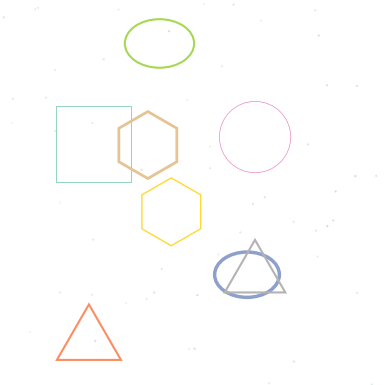[{"shape": "square", "thickness": 0.5, "radius": 0.49, "center": [0.243, 0.626]}, {"shape": "triangle", "thickness": 1.5, "radius": 0.48, "center": [0.231, 0.113]}, {"shape": "oval", "thickness": 2.5, "radius": 0.42, "center": [0.642, 0.286]}, {"shape": "circle", "thickness": 0.5, "radius": 0.46, "center": [0.663, 0.644]}, {"shape": "oval", "thickness": 1.5, "radius": 0.45, "center": [0.414, 0.887]}, {"shape": "hexagon", "thickness": 1, "radius": 0.44, "center": [0.445, 0.45]}, {"shape": "hexagon", "thickness": 2, "radius": 0.43, "center": [0.384, 0.623]}, {"shape": "triangle", "thickness": 1.5, "radius": 0.45, "center": [0.662, 0.286]}]